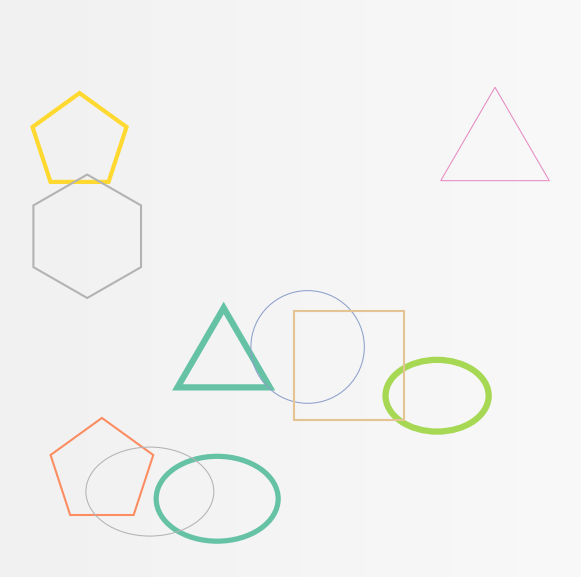[{"shape": "triangle", "thickness": 3, "radius": 0.46, "center": [0.385, 0.374]}, {"shape": "oval", "thickness": 2.5, "radius": 0.52, "center": [0.374, 0.135]}, {"shape": "pentagon", "thickness": 1, "radius": 0.46, "center": [0.175, 0.183]}, {"shape": "circle", "thickness": 0.5, "radius": 0.49, "center": [0.529, 0.398]}, {"shape": "triangle", "thickness": 0.5, "radius": 0.54, "center": [0.852, 0.74]}, {"shape": "oval", "thickness": 3, "radius": 0.44, "center": [0.752, 0.314]}, {"shape": "pentagon", "thickness": 2, "radius": 0.43, "center": [0.137, 0.753]}, {"shape": "square", "thickness": 1, "radius": 0.47, "center": [0.6, 0.367]}, {"shape": "oval", "thickness": 0.5, "radius": 0.55, "center": [0.258, 0.148]}, {"shape": "hexagon", "thickness": 1, "radius": 0.53, "center": [0.15, 0.59]}]